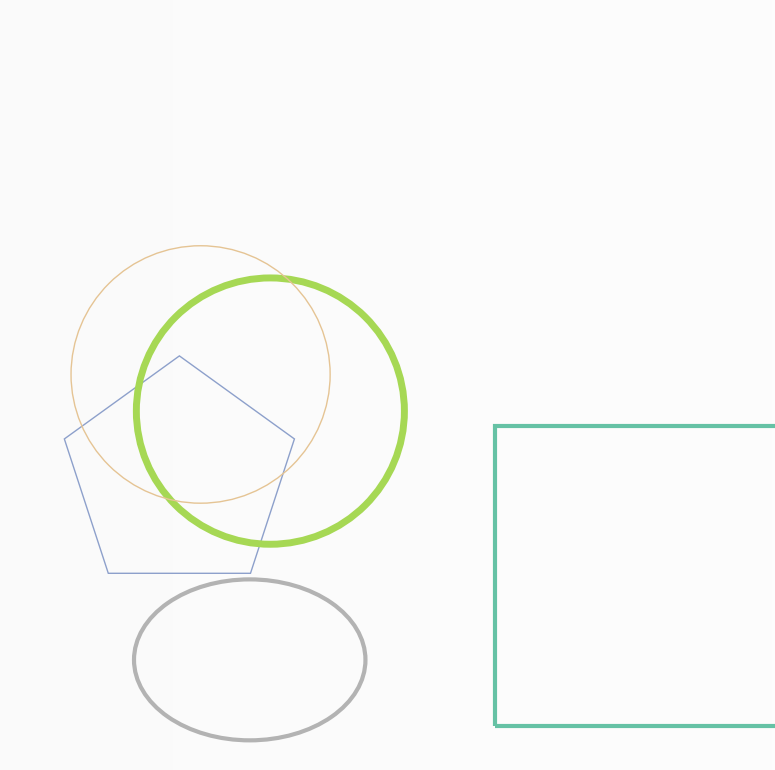[{"shape": "square", "thickness": 1.5, "radius": 0.98, "center": [0.833, 0.252]}, {"shape": "pentagon", "thickness": 0.5, "radius": 0.78, "center": [0.231, 0.382]}, {"shape": "circle", "thickness": 2.5, "radius": 0.86, "center": [0.349, 0.466]}, {"shape": "circle", "thickness": 0.5, "radius": 0.84, "center": [0.259, 0.514]}, {"shape": "oval", "thickness": 1.5, "radius": 0.75, "center": [0.322, 0.143]}]